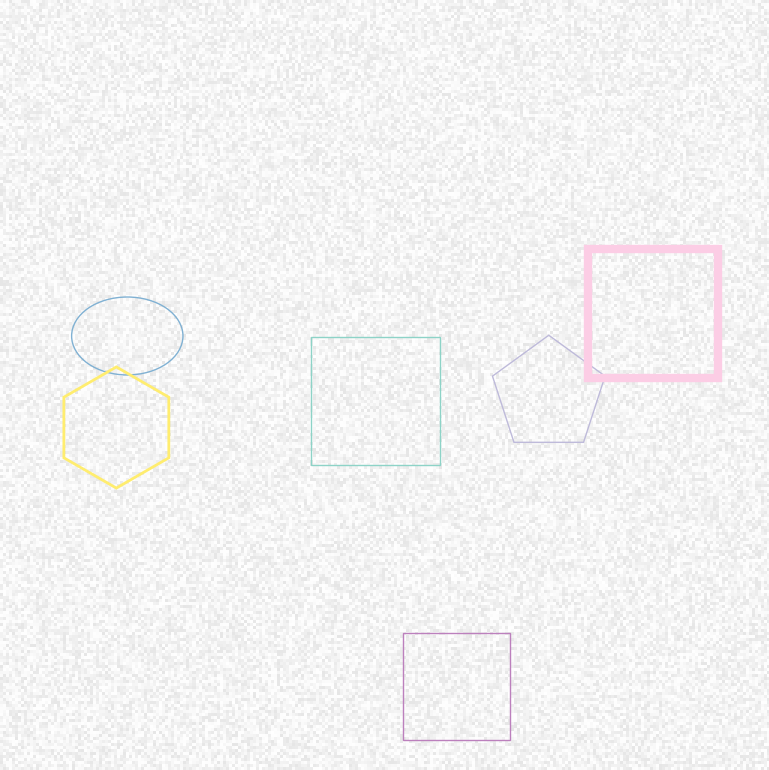[{"shape": "square", "thickness": 0.5, "radius": 0.42, "center": [0.488, 0.479]}, {"shape": "pentagon", "thickness": 0.5, "radius": 0.38, "center": [0.713, 0.488]}, {"shape": "oval", "thickness": 0.5, "radius": 0.36, "center": [0.165, 0.564]}, {"shape": "square", "thickness": 3, "radius": 0.42, "center": [0.848, 0.593]}, {"shape": "square", "thickness": 0.5, "radius": 0.35, "center": [0.593, 0.108]}, {"shape": "hexagon", "thickness": 1, "radius": 0.39, "center": [0.151, 0.445]}]